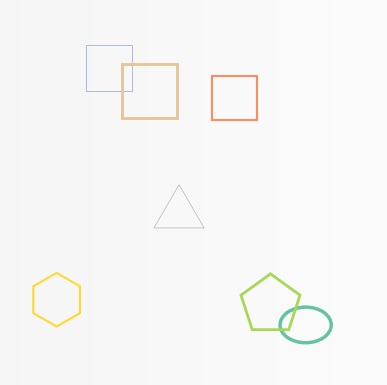[{"shape": "oval", "thickness": 2.5, "radius": 0.33, "center": [0.789, 0.156]}, {"shape": "square", "thickness": 1.5, "radius": 0.29, "center": [0.604, 0.745]}, {"shape": "square", "thickness": 0.5, "radius": 0.3, "center": [0.282, 0.824]}, {"shape": "pentagon", "thickness": 2, "radius": 0.4, "center": [0.698, 0.209]}, {"shape": "hexagon", "thickness": 1.5, "radius": 0.35, "center": [0.146, 0.222]}, {"shape": "square", "thickness": 2, "radius": 0.35, "center": [0.385, 0.764]}, {"shape": "triangle", "thickness": 0.5, "radius": 0.37, "center": [0.462, 0.445]}]